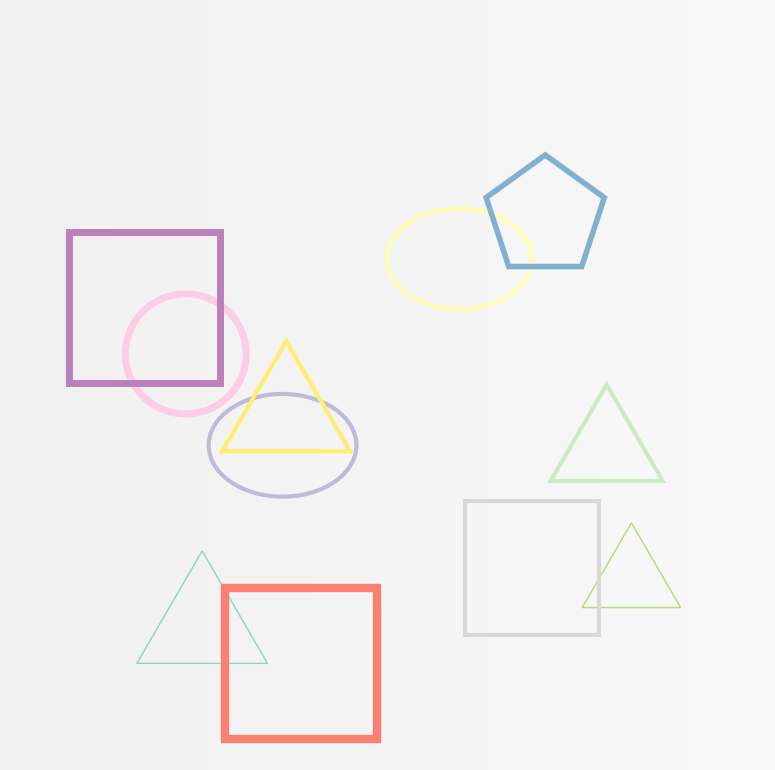[{"shape": "triangle", "thickness": 0.5, "radius": 0.49, "center": [0.261, 0.187]}, {"shape": "oval", "thickness": 1.5, "radius": 0.47, "center": [0.592, 0.664]}, {"shape": "oval", "thickness": 1.5, "radius": 0.48, "center": [0.365, 0.422]}, {"shape": "square", "thickness": 3, "radius": 0.49, "center": [0.388, 0.138]}, {"shape": "pentagon", "thickness": 2, "radius": 0.4, "center": [0.704, 0.719]}, {"shape": "triangle", "thickness": 0.5, "radius": 0.37, "center": [0.815, 0.248]}, {"shape": "circle", "thickness": 2.5, "radius": 0.39, "center": [0.24, 0.54]}, {"shape": "square", "thickness": 1.5, "radius": 0.43, "center": [0.686, 0.262]}, {"shape": "square", "thickness": 2.5, "radius": 0.49, "center": [0.186, 0.601]}, {"shape": "triangle", "thickness": 1.5, "radius": 0.42, "center": [0.783, 0.417]}, {"shape": "triangle", "thickness": 1.5, "radius": 0.48, "center": [0.369, 0.462]}]